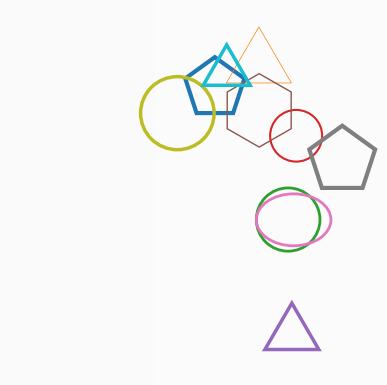[{"shape": "pentagon", "thickness": 3, "radius": 0.4, "center": [0.554, 0.771]}, {"shape": "triangle", "thickness": 0.5, "radius": 0.49, "center": [0.668, 0.833]}, {"shape": "circle", "thickness": 2, "radius": 0.41, "center": [0.744, 0.43]}, {"shape": "circle", "thickness": 1.5, "radius": 0.34, "center": [0.764, 0.647]}, {"shape": "triangle", "thickness": 2.5, "radius": 0.4, "center": [0.753, 0.132]}, {"shape": "hexagon", "thickness": 1, "radius": 0.48, "center": [0.669, 0.713]}, {"shape": "oval", "thickness": 2, "radius": 0.48, "center": [0.758, 0.429]}, {"shape": "pentagon", "thickness": 3, "radius": 0.45, "center": [0.883, 0.584]}, {"shape": "circle", "thickness": 2.5, "radius": 0.47, "center": [0.458, 0.706]}, {"shape": "triangle", "thickness": 2.5, "radius": 0.35, "center": [0.585, 0.813]}]